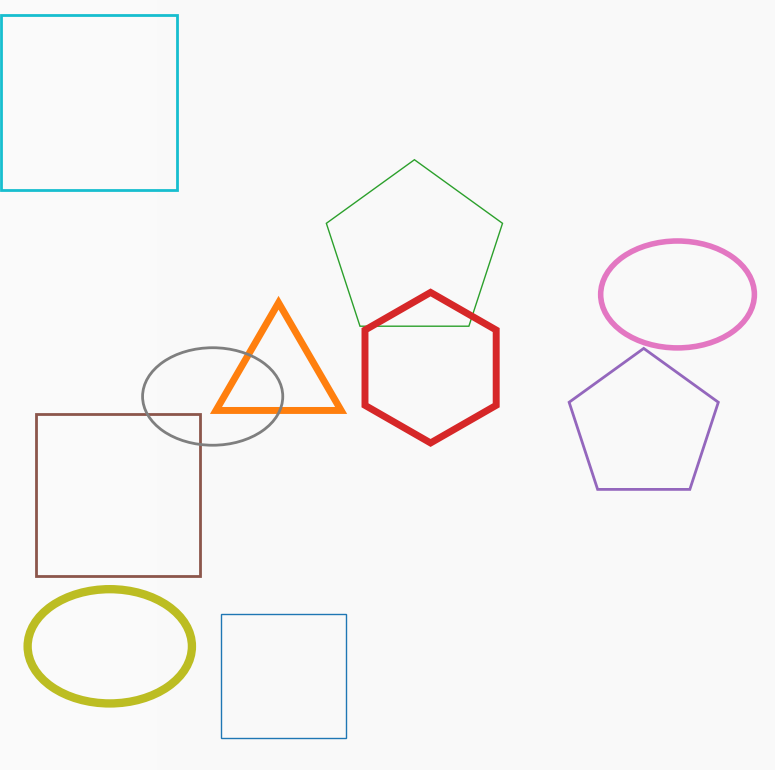[{"shape": "square", "thickness": 0.5, "radius": 0.4, "center": [0.366, 0.122]}, {"shape": "triangle", "thickness": 2.5, "radius": 0.47, "center": [0.359, 0.514]}, {"shape": "pentagon", "thickness": 0.5, "radius": 0.6, "center": [0.535, 0.673]}, {"shape": "hexagon", "thickness": 2.5, "radius": 0.49, "center": [0.556, 0.522]}, {"shape": "pentagon", "thickness": 1, "radius": 0.51, "center": [0.831, 0.446]}, {"shape": "square", "thickness": 1, "radius": 0.53, "center": [0.153, 0.357]}, {"shape": "oval", "thickness": 2, "radius": 0.5, "center": [0.874, 0.618]}, {"shape": "oval", "thickness": 1, "radius": 0.45, "center": [0.274, 0.485]}, {"shape": "oval", "thickness": 3, "radius": 0.53, "center": [0.142, 0.161]}, {"shape": "square", "thickness": 1, "radius": 0.57, "center": [0.115, 0.867]}]